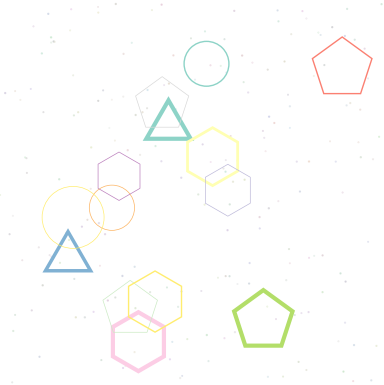[{"shape": "circle", "thickness": 1, "radius": 0.29, "center": [0.536, 0.834]}, {"shape": "triangle", "thickness": 3, "radius": 0.33, "center": [0.438, 0.673]}, {"shape": "hexagon", "thickness": 2, "radius": 0.38, "center": [0.552, 0.593]}, {"shape": "hexagon", "thickness": 0.5, "radius": 0.34, "center": [0.592, 0.506]}, {"shape": "pentagon", "thickness": 1, "radius": 0.41, "center": [0.889, 0.823]}, {"shape": "triangle", "thickness": 2.5, "radius": 0.34, "center": [0.177, 0.331]}, {"shape": "circle", "thickness": 0.5, "radius": 0.29, "center": [0.291, 0.46]}, {"shape": "pentagon", "thickness": 3, "radius": 0.4, "center": [0.684, 0.167]}, {"shape": "hexagon", "thickness": 3, "radius": 0.38, "center": [0.36, 0.113]}, {"shape": "pentagon", "thickness": 0.5, "radius": 0.36, "center": [0.421, 0.728]}, {"shape": "hexagon", "thickness": 0.5, "radius": 0.31, "center": [0.309, 0.542]}, {"shape": "pentagon", "thickness": 0.5, "radius": 0.37, "center": [0.338, 0.197]}, {"shape": "circle", "thickness": 0.5, "radius": 0.4, "center": [0.19, 0.435]}, {"shape": "hexagon", "thickness": 1, "radius": 0.4, "center": [0.403, 0.217]}]